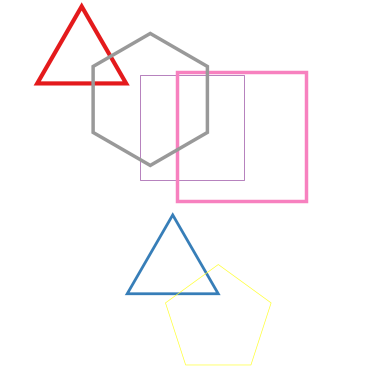[{"shape": "triangle", "thickness": 3, "radius": 0.67, "center": [0.212, 0.85]}, {"shape": "triangle", "thickness": 2, "radius": 0.68, "center": [0.449, 0.305]}, {"shape": "square", "thickness": 0.5, "radius": 0.68, "center": [0.499, 0.67]}, {"shape": "pentagon", "thickness": 0.5, "radius": 0.72, "center": [0.567, 0.169]}, {"shape": "square", "thickness": 2.5, "radius": 0.84, "center": [0.628, 0.646]}, {"shape": "hexagon", "thickness": 2.5, "radius": 0.86, "center": [0.39, 0.742]}]